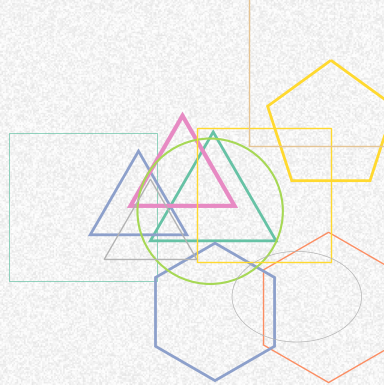[{"shape": "square", "thickness": 0.5, "radius": 0.96, "center": [0.215, 0.463]}, {"shape": "triangle", "thickness": 2, "radius": 0.94, "center": [0.554, 0.469]}, {"shape": "hexagon", "thickness": 1, "radius": 0.98, "center": [0.853, 0.202]}, {"shape": "triangle", "thickness": 2, "radius": 0.72, "center": [0.36, 0.463]}, {"shape": "hexagon", "thickness": 2, "radius": 0.89, "center": [0.559, 0.19]}, {"shape": "triangle", "thickness": 3, "radius": 0.78, "center": [0.474, 0.543]}, {"shape": "circle", "thickness": 1.5, "radius": 0.94, "center": [0.546, 0.451]}, {"shape": "pentagon", "thickness": 2, "radius": 0.86, "center": [0.859, 0.671]}, {"shape": "square", "thickness": 1, "radius": 0.86, "center": [0.686, 0.494]}, {"shape": "square", "thickness": 1, "radius": 0.99, "center": [0.845, 0.818]}, {"shape": "triangle", "thickness": 1, "radius": 0.69, "center": [0.391, 0.396]}, {"shape": "oval", "thickness": 0.5, "radius": 0.84, "center": [0.771, 0.229]}]